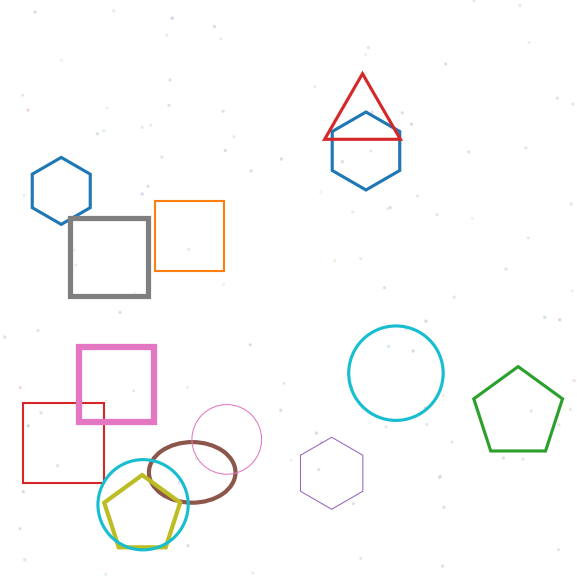[{"shape": "hexagon", "thickness": 1.5, "radius": 0.34, "center": [0.634, 0.738]}, {"shape": "hexagon", "thickness": 1.5, "radius": 0.29, "center": [0.106, 0.669]}, {"shape": "square", "thickness": 1, "radius": 0.3, "center": [0.328, 0.591]}, {"shape": "pentagon", "thickness": 1.5, "radius": 0.4, "center": [0.897, 0.284]}, {"shape": "triangle", "thickness": 1.5, "radius": 0.38, "center": [0.628, 0.796]}, {"shape": "square", "thickness": 1, "radius": 0.35, "center": [0.11, 0.232]}, {"shape": "hexagon", "thickness": 0.5, "radius": 0.31, "center": [0.574, 0.18]}, {"shape": "oval", "thickness": 2, "radius": 0.37, "center": [0.333, 0.181]}, {"shape": "circle", "thickness": 0.5, "radius": 0.3, "center": [0.393, 0.238]}, {"shape": "square", "thickness": 3, "radius": 0.33, "center": [0.202, 0.333]}, {"shape": "square", "thickness": 2.5, "radius": 0.34, "center": [0.189, 0.555]}, {"shape": "pentagon", "thickness": 2, "radius": 0.35, "center": [0.246, 0.107]}, {"shape": "circle", "thickness": 1.5, "radius": 0.39, "center": [0.248, 0.125]}, {"shape": "circle", "thickness": 1.5, "radius": 0.41, "center": [0.686, 0.353]}]